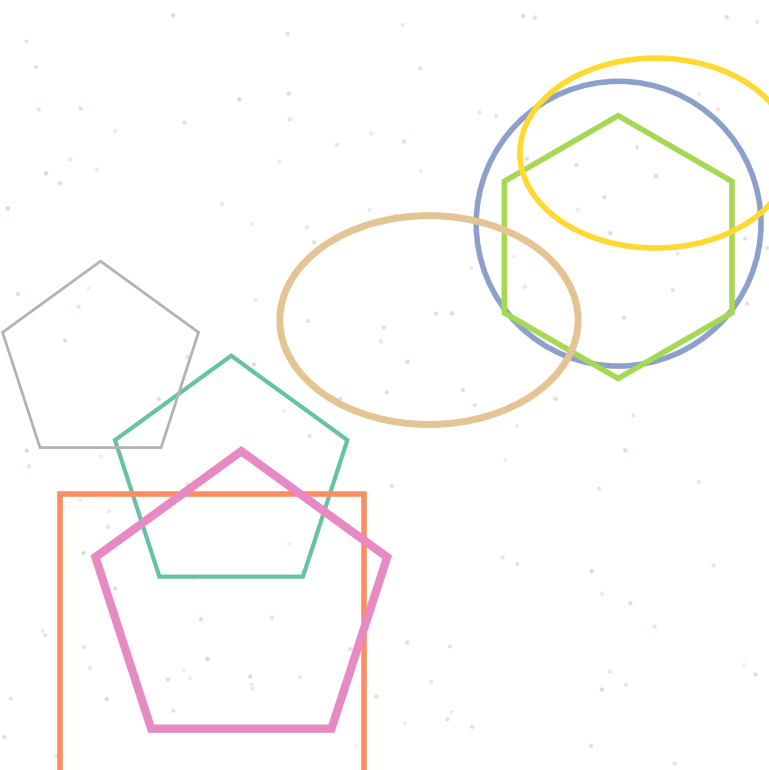[{"shape": "pentagon", "thickness": 1.5, "radius": 0.79, "center": [0.3, 0.379]}, {"shape": "square", "thickness": 2, "radius": 0.99, "center": [0.275, 0.161]}, {"shape": "circle", "thickness": 2, "radius": 0.92, "center": [0.803, 0.709]}, {"shape": "pentagon", "thickness": 3, "radius": 1.0, "center": [0.313, 0.215]}, {"shape": "hexagon", "thickness": 2, "radius": 0.85, "center": [0.803, 0.679]}, {"shape": "oval", "thickness": 2, "radius": 0.88, "center": [0.851, 0.801]}, {"shape": "oval", "thickness": 2.5, "radius": 0.97, "center": [0.557, 0.584]}, {"shape": "pentagon", "thickness": 1, "radius": 0.67, "center": [0.131, 0.527]}]